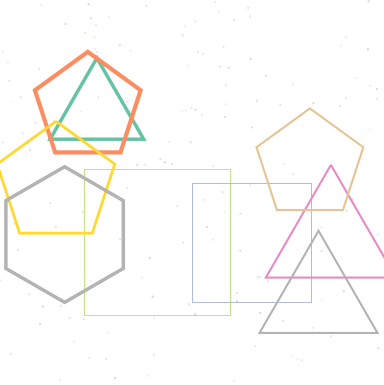[{"shape": "triangle", "thickness": 2.5, "radius": 0.7, "center": [0.252, 0.709]}, {"shape": "pentagon", "thickness": 3, "radius": 0.72, "center": [0.228, 0.721]}, {"shape": "square", "thickness": 0.5, "radius": 0.78, "center": [0.653, 0.37]}, {"shape": "triangle", "thickness": 1.5, "radius": 0.98, "center": [0.859, 0.377]}, {"shape": "square", "thickness": 0.5, "radius": 0.95, "center": [0.408, 0.372]}, {"shape": "pentagon", "thickness": 2, "radius": 0.8, "center": [0.145, 0.524]}, {"shape": "pentagon", "thickness": 1.5, "radius": 0.73, "center": [0.805, 0.572]}, {"shape": "triangle", "thickness": 1.5, "radius": 0.88, "center": [0.827, 0.224]}, {"shape": "hexagon", "thickness": 2.5, "radius": 0.88, "center": [0.168, 0.391]}]